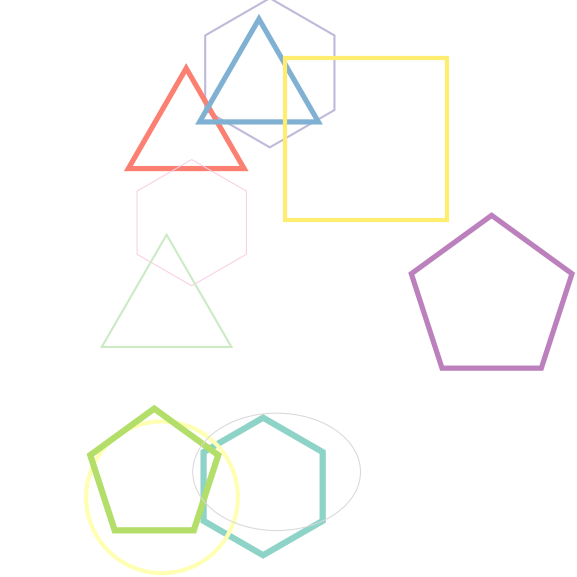[{"shape": "hexagon", "thickness": 3, "radius": 0.6, "center": [0.456, 0.157]}, {"shape": "circle", "thickness": 2, "radius": 0.66, "center": [0.281, 0.138]}, {"shape": "hexagon", "thickness": 1, "radius": 0.65, "center": [0.467, 0.873]}, {"shape": "triangle", "thickness": 2.5, "radius": 0.58, "center": [0.322, 0.765]}, {"shape": "triangle", "thickness": 2.5, "radius": 0.59, "center": [0.448, 0.847]}, {"shape": "pentagon", "thickness": 3, "radius": 0.58, "center": [0.267, 0.175]}, {"shape": "hexagon", "thickness": 0.5, "radius": 0.55, "center": [0.332, 0.614]}, {"shape": "oval", "thickness": 0.5, "radius": 0.73, "center": [0.479, 0.182]}, {"shape": "pentagon", "thickness": 2.5, "radius": 0.73, "center": [0.851, 0.48]}, {"shape": "triangle", "thickness": 1, "radius": 0.65, "center": [0.288, 0.463]}, {"shape": "square", "thickness": 2, "radius": 0.7, "center": [0.633, 0.758]}]